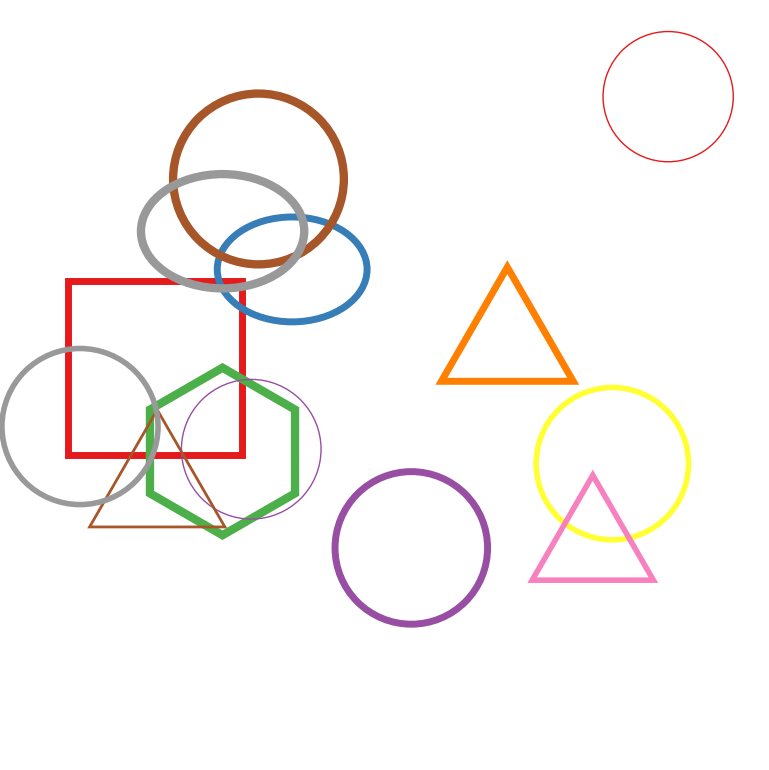[{"shape": "square", "thickness": 2.5, "radius": 0.56, "center": [0.201, 0.522]}, {"shape": "circle", "thickness": 0.5, "radius": 0.42, "center": [0.868, 0.874]}, {"shape": "oval", "thickness": 2.5, "radius": 0.49, "center": [0.379, 0.65]}, {"shape": "hexagon", "thickness": 3, "radius": 0.54, "center": [0.289, 0.414]}, {"shape": "circle", "thickness": 0.5, "radius": 0.45, "center": [0.326, 0.417]}, {"shape": "circle", "thickness": 2.5, "radius": 0.5, "center": [0.534, 0.288]}, {"shape": "triangle", "thickness": 2.5, "radius": 0.49, "center": [0.659, 0.554]}, {"shape": "circle", "thickness": 2, "radius": 0.49, "center": [0.795, 0.398]}, {"shape": "triangle", "thickness": 1, "radius": 0.51, "center": [0.204, 0.366]}, {"shape": "circle", "thickness": 3, "radius": 0.55, "center": [0.336, 0.768]}, {"shape": "triangle", "thickness": 2, "radius": 0.45, "center": [0.77, 0.292]}, {"shape": "circle", "thickness": 2, "radius": 0.51, "center": [0.104, 0.446]}, {"shape": "oval", "thickness": 3, "radius": 0.53, "center": [0.289, 0.7]}]